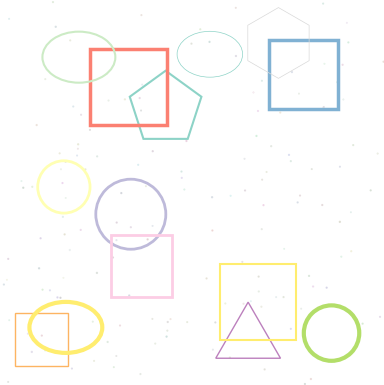[{"shape": "pentagon", "thickness": 1.5, "radius": 0.49, "center": [0.43, 0.718]}, {"shape": "oval", "thickness": 0.5, "radius": 0.43, "center": [0.545, 0.859]}, {"shape": "circle", "thickness": 2, "radius": 0.34, "center": [0.166, 0.514]}, {"shape": "circle", "thickness": 2, "radius": 0.45, "center": [0.34, 0.444]}, {"shape": "square", "thickness": 2.5, "radius": 0.5, "center": [0.333, 0.774]}, {"shape": "square", "thickness": 2.5, "radius": 0.45, "center": [0.788, 0.806]}, {"shape": "square", "thickness": 1, "radius": 0.34, "center": [0.108, 0.119]}, {"shape": "circle", "thickness": 3, "radius": 0.36, "center": [0.861, 0.135]}, {"shape": "square", "thickness": 2, "radius": 0.4, "center": [0.367, 0.309]}, {"shape": "hexagon", "thickness": 0.5, "radius": 0.46, "center": [0.723, 0.888]}, {"shape": "triangle", "thickness": 1, "radius": 0.49, "center": [0.644, 0.118]}, {"shape": "oval", "thickness": 1.5, "radius": 0.47, "center": [0.205, 0.852]}, {"shape": "oval", "thickness": 3, "radius": 0.47, "center": [0.171, 0.15]}, {"shape": "square", "thickness": 1.5, "radius": 0.5, "center": [0.67, 0.216]}]